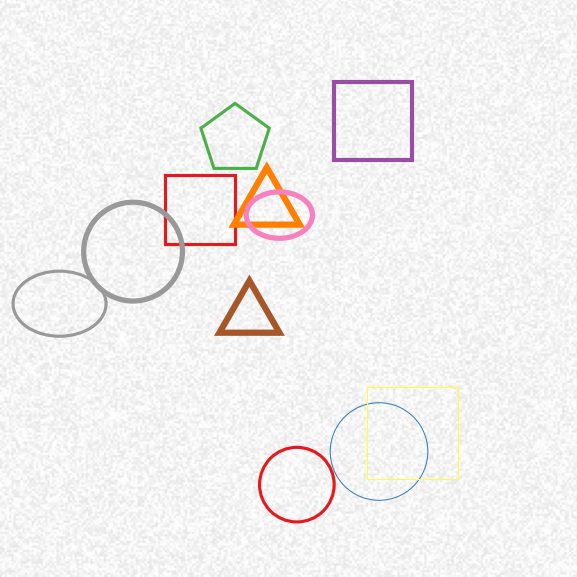[{"shape": "square", "thickness": 1.5, "radius": 0.3, "center": [0.346, 0.636]}, {"shape": "circle", "thickness": 1.5, "radius": 0.32, "center": [0.514, 0.16]}, {"shape": "circle", "thickness": 0.5, "radius": 0.42, "center": [0.656, 0.217]}, {"shape": "pentagon", "thickness": 1.5, "radius": 0.31, "center": [0.407, 0.758]}, {"shape": "square", "thickness": 2, "radius": 0.34, "center": [0.646, 0.79]}, {"shape": "triangle", "thickness": 3, "radius": 0.33, "center": [0.462, 0.643]}, {"shape": "square", "thickness": 0.5, "radius": 0.4, "center": [0.714, 0.25]}, {"shape": "triangle", "thickness": 3, "radius": 0.3, "center": [0.432, 0.453]}, {"shape": "oval", "thickness": 2.5, "radius": 0.29, "center": [0.484, 0.627]}, {"shape": "oval", "thickness": 1.5, "radius": 0.4, "center": [0.103, 0.473]}, {"shape": "circle", "thickness": 2.5, "radius": 0.43, "center": [0.23, 0.563]}]